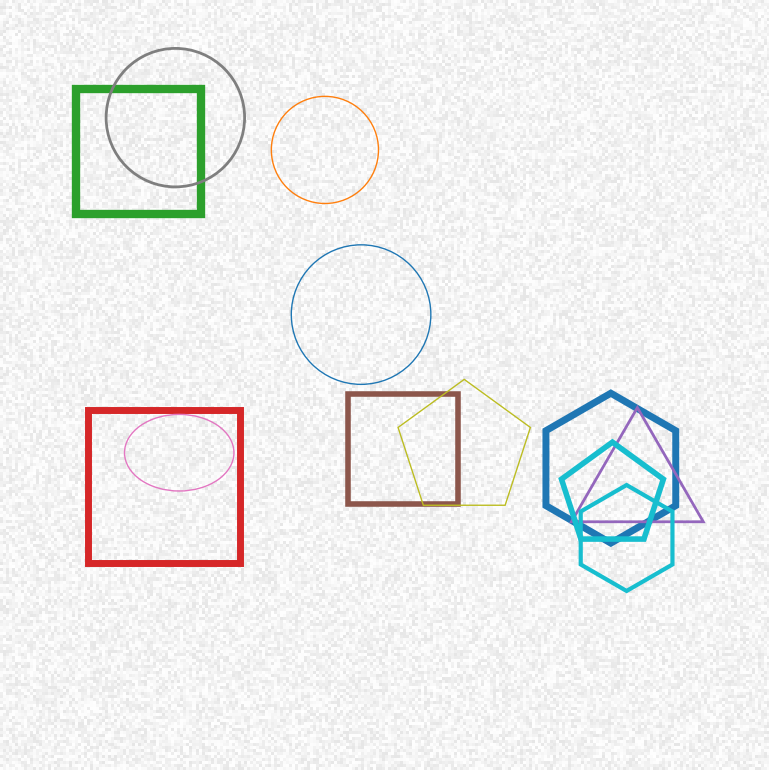[{"shape": "hexagon", "thickness": 2.5, "radius": 0.49, "center": [0.793, 0.392]}, {"shape": "circle", "thickness": 0.5, "radius": 0.45, "center": [0.469, 0.591]}, {"shape": "circle", "thickness": 0.5, "radius": 0.35, "center": [0.422, 0.805]}, {"shape": "square", "thickness": 3, "radius": 0.41, "center": [0.18, 0.803]}, {"shape": "square", "thickness": 2.5, "radius": 0.5, "center": [0.213, 0.368]}, {"shape": "triangle", "thickness": 1, "radius": 0.49, "center": [0.828, 0.372]}, {"shape": "square", "thickness": 2, "radius": 0.36, "center": [0.524, 0.417]}, {"shape": "oval", "thickness": 0.5, "radius": 0.36, "center": [0.233, 0.412]}, {"shape": "circle", "thickness": 1, "radius": 0.45, "center": [0.228, 0.847]}, {"shape": "pentagon", "thickness": 0.5, "radius": 0.45, "center": [0.603, 0.417]}, {"shape": "hexagon", "thickness": 1.5, "radius": 0.34, "center": [0.814, 0.301]}, {"shape": "pentagon", "thickness": 2, "radius": 0.35, "center": [0.795, 0.356]}]